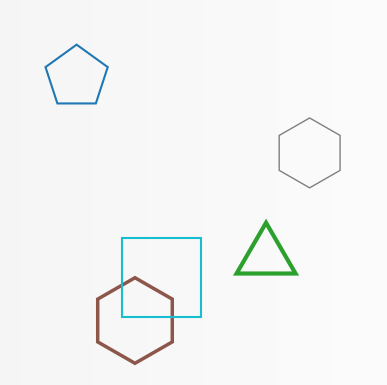[{"shape": "pentagon", "thickness": 1.5, "radius": 0.42, "center": [0.198, 0.8]}, {"shape": "triangle", "thickness": 3, "radius": 0.44, "center": [0.687, 0.334]}, {"shape": "hexagon", "thickness": 2.5, "radius": 0.56, "center": [0.348, 0.167]}, {"shape": "hexagon", "thickness": 1, "radius": 0.45, "center": [0.799, 0.603]}, {"shape": "square", "thickness": 1.5, "radius": 0.51, "center": [0.416, 0.278]}]